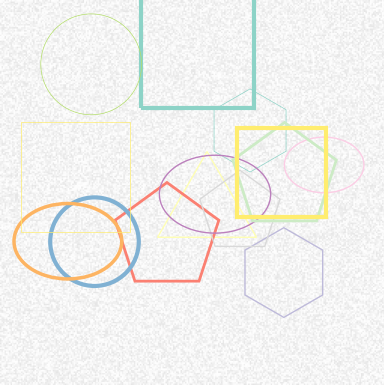[{"shape": "hexagon", "thickness": 0.5, "radius": 0.54, "center": [0.649, 0.661]}, {"shape": "square", "thickness": 3, "radius": 0.74, "center": [0.513, 0.866]}, {"shape": "triangle", "thickness": 1, "radius": 0.74, "center": [0.538, 0.458]}, {"shape": "hexagon", "thickness": 1, "radius": 0.58, "center": [0.737, 0.292]}, {"shape": "pentagon", "thickness": 2, "radius": 0.71, "center": [0.434, 0.384]}, {"shape": "circle", "thickness": 3, "radius": 0.58, "center": [0.245, 0.372]}, {"shape": "oval", "thickness": 2.5, "radius": 0.7, "center": [0.176, 0.373]}, {"shape": "circle", "thickness": 0.5, "radius": 0.65, "center": [0.237, 0.833]}, {"shape": "oval", "thickness": 1, "radius": 0.52, "center": [0.842, 0.572]}, {"shape": "pentagon", "thickness": 1, "radius": 0.55, "center": [0.623, 0.449]}, {"shape": "oval", "thickness": 1, "radius": 0.72, "center": [0.559, 0.496]}, {"shape": "pentagon", "thickness": 2, "radius": 0.71, "center": [0.739, 0.541]}, {"shape": "square", "thickness": 0.5, "radius": 0.71, "center": [0.197, 0.541]}, {"shape": "square", "thickness": 3, "radius": 0.58, "center": [0.731, 0.551]}]